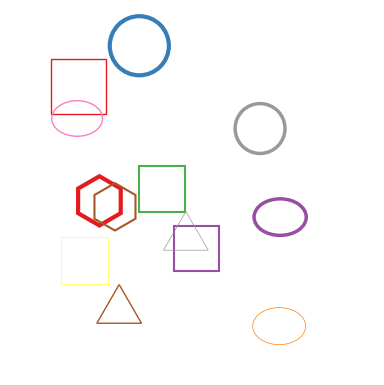[{"shape": "square", "thickness": 1, "radius": 0.36, "center": [0.204, 0.775]}, {"shape": "hexagon", "thickness": 3, "radius": 0.32, "center": [0.258, 0.478]}, {"shape": "circle", "thickness": 3, "radius": 0.38, "center": [0.362, 0.881]}, {"shape": "square", "thickness": 1.5, "radius": 0.3, "center": [0.421, 0.509]}, {"shape": "oval", "thickness": 2.5, "radius": 0.34, "center": [0.728, 0.436]}, {"shape": "square", "thickness": 1.5, "radius": 0.29, "center": [0.51, 0.354]}, {"shape": "oval", "thickness": 0.5, "radius": 0.34, "center": [0.725, 0.153]}, {"shape": "square", "thickness": 0.5, "radius": 0.31, "center": [0.219, 0.323]}, {"shape": "hexagon", "thickness": 1.5, "radius": 0.31, "center": [0.299, 0.463]}, {"shape": "triangle", "thickness": 1, "radius": 0.33, "center": [0.309, 0.194]}, {"shape": "oval", "thickness": 1, "radius": 0.33, "center": [0.2, 0.692]}, {"shape": "circle", "thickness": 2.5, "radius": 0.32, "center": [0.675, 0.666]}, {"shape": "triangle", "thickness": 0.5, "radius": 0.34, "center": [0.483, 0.384]}]